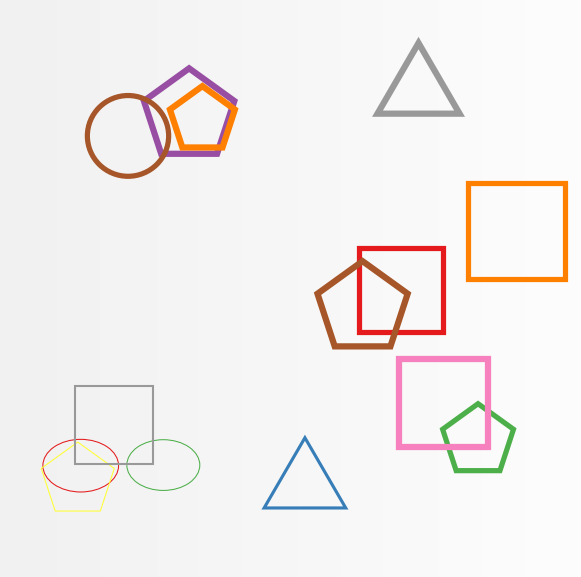[{"shape": "oval", "thickness": 0.5, "radius": 0.33, "center": [0.139, 0.193]}, {"shape": "square", "thickness": 2.5, "radius": 0.36, "center": [0.69, 0.497]}, {"shape": "triangle", "thickness": 1.5, "radius": 0.41, "center": [0.525, 0.16]}, {"shape": "pentagon", "thickness": 2.5, "radius": 0.32, "center": [0.822, 0.236]}, {"shape": "oval", "thickness": 0.5, "radius": 0.31, "center": [0.281, 0.194]}, {"shape": "pentagon", "thickness": 3, "radius": 0.41, "center": [0.325, 0.799]}, {"shape": "pentagon", "thickness": 3, "radius": 0.29, "center": [0.348, 0.791]}, {"shape": "square", "thickness": 2.5, "radius": 0.42, "center": [0.889, 0.599]}, {"shape": "pentagon", "thickness": 0.5, "radius": 0.33, "center": [0.134, 0.168]}, {"shape": "circle", "thickness": 2.5, "radius": 0.35, "center": [0.22, 0.764]}, {"shape": "pentagon", "thickness": 3, "radius": 0.41, "center": [0.624, 0.465]}, {"shape": "square", "thickness": 3, "radius": 0.38, "center": [0.763, 0.302]}, {"shape": "triangle", "thickness": 3, "radius": 0.41, "center": [0.72, 0.843]}, {"shape": "square", "thickness": 1, "radius": 0.34, "center": [0.197, 0.263]}]